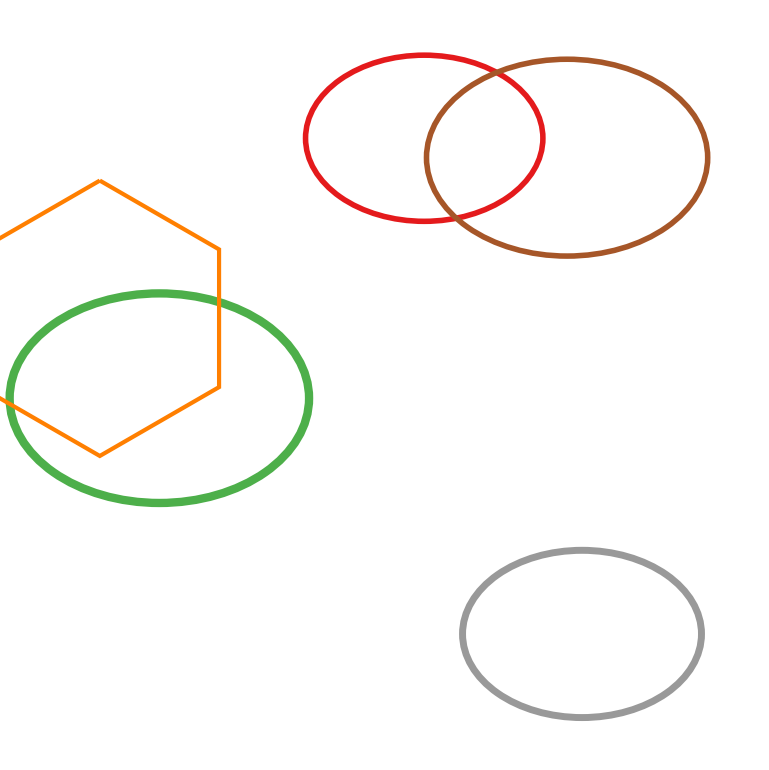[{"shape": "oval", "thickness": 2, "radius": 0.77, "center": [0.551, 0.82]}, {"shape": "oval", "thickness": 3, "radius": 0.97, "center": [0.207, 0.483]}, {"shape": "hexagon", "thickness": 1.5, "radius": 0.89, "center": [0.13, 0.587]}, {"shape": "oval", "thickness": 2, "radius": 0.91, "center": [0.736, 0.795]}, {"shape": "oval", "thickness": 2.5, "radius": 0.78, "center": [0.756, 0.177]}]